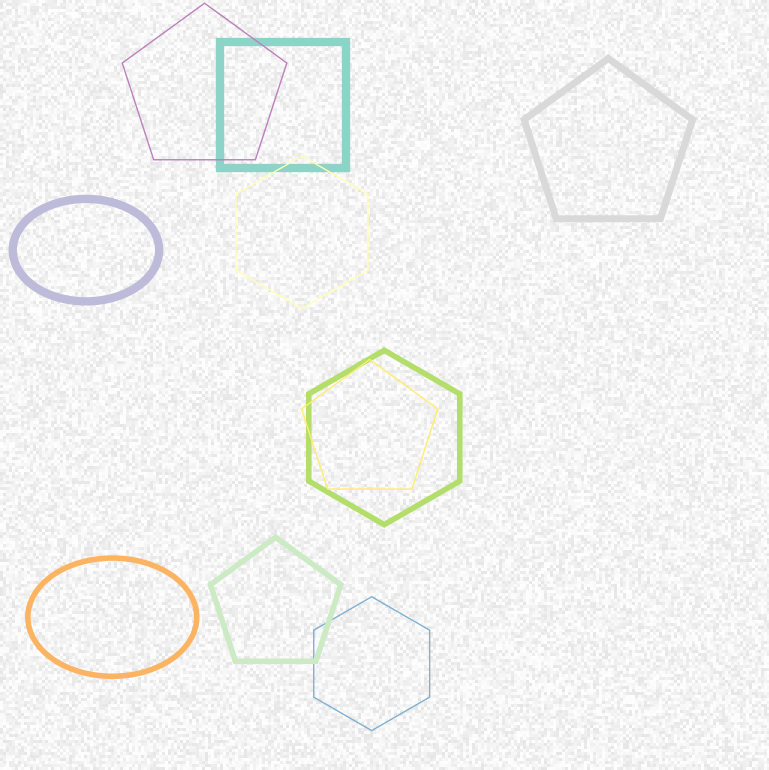[{"shape": "square", "thickness": 3, "radius": 0.41, "center": [0.368, 0.864]}, {"shape": "hexagon", "thickness": 0.5, "radius": 0.49, "center": [0.392, 0.698]}, {"shape": "oval", "thickness": 3, "radius": 0.48, "center": [0.112, 0.675]}, {"shape": "hexagon", "thickness": 0.5, "radius": 0.43, "center": [0.483, 0.138]}, {"shape": "oval", "thickness": 2, "radius": 0.55, "center": [0.146, 0.198]}, {"shape": "hexagon", "thickness": 2, "radius": 0.57, "center": [0.499, 0.432]}, {"shape": "pentagon", "thickness": 2.5, "radius": 0.58, "center": [0.79, 0.809]}, {"shape": "pentagon", "thickness": 0.5, "radius": 0.56, "center": [0.266, 0.883]}, {"shape": "pentagon", "thickness": 2, "radius": 0.44, "center": [0.358, 0.213]}, {"shape": "pentagon", "thickness": 0.5, "radius": 0.47, "center": [0.48, 0.44]}]